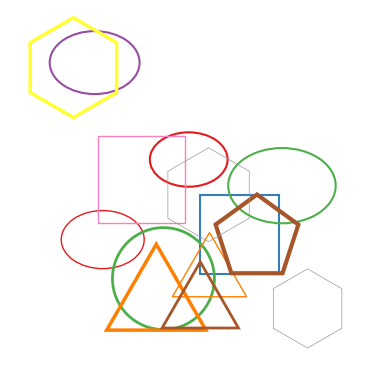[{"shape": "oval", "thickness": 1.5, "radius": 0.5, "center": [0.49, 0.586]}, {"shape": "oval", "thickness": 1, "radius": 0.54, "center": [0.267, 0.378]}, {"shape": "square", "thickness": 1.5, "radius": 0.51, "center": [0.621, 0.39]}, {"shape": "oval", "thickness": 1.5, "radius": 0.7, "center": [0.732, 0.518]}, {"shape": "circle", "thickness": 2, "radius": 0.66, "center": [0.424, 0.276]}, {"shape": "oval", "thickness": 1.5, "radius": 0.58, "center": [0.246, 0.837]}, {"shape": "triangle", "thickness": 2.5, "radius": 0.74, "center": [0.406, 0.217]}, {"shape": "triangle", "thickness": 1, "radius": 0.56, "center": [0.544, 0.285]}, {"shape": "hexagon", "thickness": 2.5, "radius": 0.65, "center": [0.191, 0.824]}, {"shape": "pentagon", "thickness": 3, "radius": 0.57, "center": [0.667, 0.382]}, {"shape": "triangle", "thickness": 2, "radius": 0.57, "center": [0.52, 0.205]}, {"shape": "square", "thickness": 1, "radius": 0.57, "center": [0.367, 0.534]}, {"shape": "hexagon", "thickness": 0.5, "radius": 0.51, "center": [0.799, 0.199]}, {"shape": "hexagon", "thickness": 0.5, "radius": 0.61, "center": [0.542, 0.494]}]